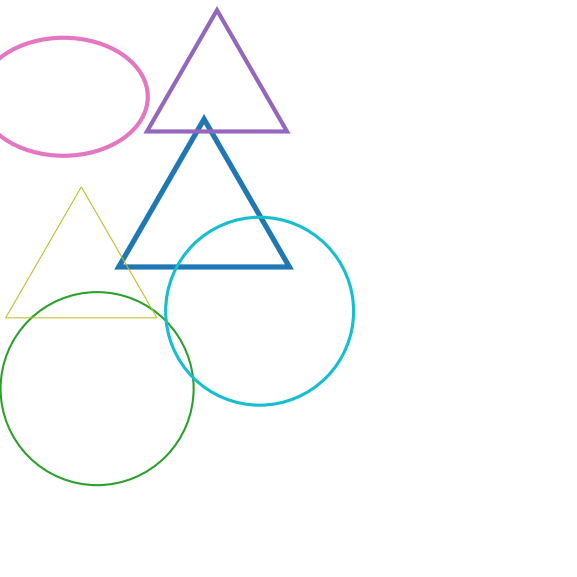[{"shape": "triangle", "thickness": 2.5, "radius": 0.85, "center": [0.353, 0.622]}, {"shape": "circle", "thickness": 1, "radius": 0.84, "center": [0.168, 0.326]}, {"shape": "triangle", "thickness": 2, "radius": 0.7, "center": [0.376, 0.841]}, {"shape": "oval", "thickness": 2, "radius": 0.73, "center": [0.11, 0.832]}, {"shape": "triangle", "thickness": 0.5, "radius": 0.76, "center": [0.141, 0.524]}, {"shape": "circle", "thickness": 1.5, "radius": 0.81, "center": [0.45, 0.46]}]